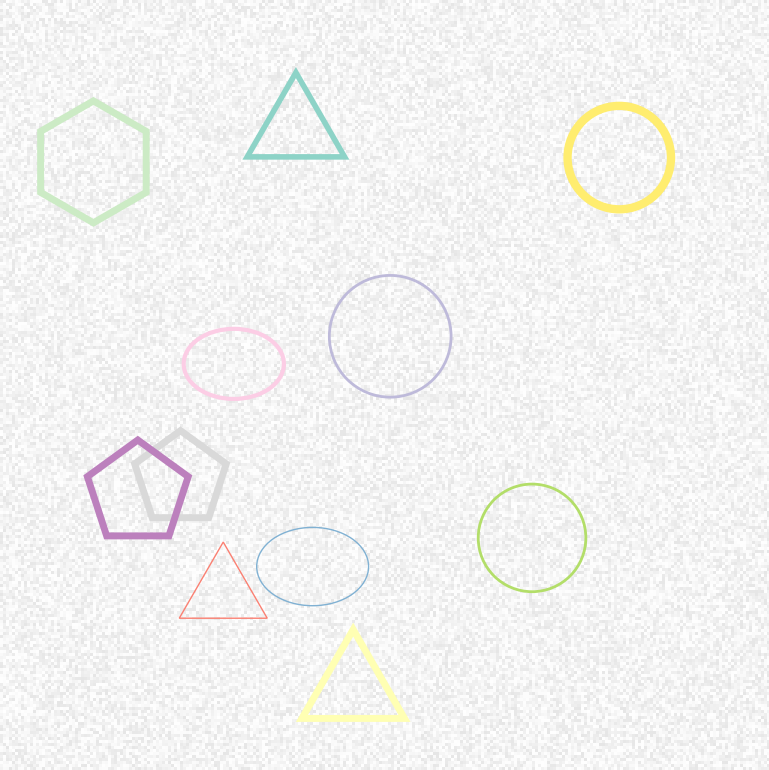[{"shape": "triangle", "thickness": 2, "radius": 0.36, "center": [0.384, 0.833]}, {"shape": "triangle", "thickness": 2.5, "radius": 0.38, "center": [0.459, 0.105]}, {"shape": "circle", "thickness": 1, "radius": 0.4, "center": [0.507, 0.563]}, {"shape": "triangle", "thickness": 0.5, "radius": 0.33, "center": [0.29, 0.23]}, {"shape": "oval", "thickness": 0.5, "radius": 0.36, "center": [0.406, 0.264]}, {"shape": "circle", "thickness": 1, "radius": 0.35, "center": [0.691, 0.301]}, {"shape": "oval", "thickness": 1.5, "radius": 0.33, "center": [0.304, 0.527]}, {"shape": "pentagon", "thickness": 2.5, "radius": 0.31, "center": [0.234, 0.378]}, {"shape": "pentagon", "thickness": 2.5, "radius": 0.34, "center": [0.179, 0.36]}, {"shape": "hexagon", "thickness": 2.5, "radius": 0.4, "center": [0.121, 0.79]}, {"shape": "circle", "thickness": 3, "radius": 0.34, "center": [0.804, 0.795]}]